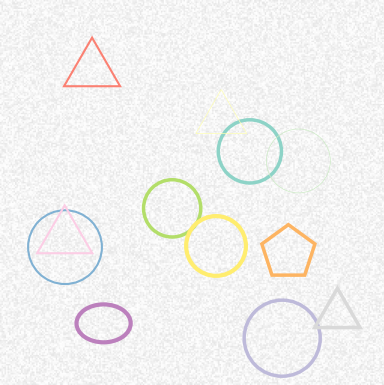[{"shape": "circle", "thickness": 2.5, "radius": 0.41, "center": [0.649, 0.607]}, {"shape": "triangle", "thickness": 0.5, "radius": 0.38, "center": [0.575, 0.691]}, {"shape": "circle", "thickness": 2.5, "radius": 0.49, "center": [0.733, 0.122]}, {"shape": "triangle", "thickness": 1.5, "radius": 0.42, "center": [0.239, 0.818]}, {"shape": "circle", "thickness": 1.5, "radius": 0.48, "center": [0.169, 0.358]}, {"shape": "pentagon", "thickness": 2.5, "radius": 0.36, "center": [0.749, 0.344]}, {"shape": "circle", "thickness": 2.5, "radius": 0.37, "center": [0.447, 0.459]}, {"shape": "triangle", "thickness": 1.5, "radius": 0.41, "center": [0.168, 0.384]}, {"shape": "triangle", "thickness": 2.5, "radius": 0.34, "center": [0.876, 0.183]}, {"shape": "oval", "thickness": 3, "radius": 0.35, "center": [0.269, 0.16]}, {"shape": "circle", "thickness": 0.5, "radius": 0.42, "center": [0.775, 0.582]}, {"shape": "circle", "thickness": 3, "radius": 0.39, "center": [0.561, 0.361]}]